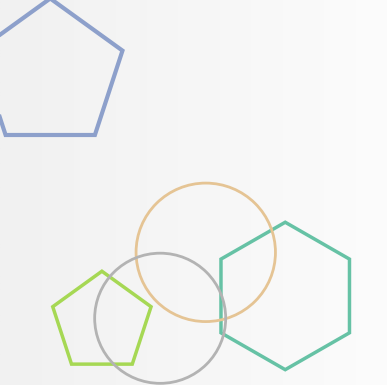[{"shape": "hexagon", "thickness": 2.5, "radius": 0.96, "center": [0.736, 0.231]}, {"shape": "pentagon", "thickness": 3, "radius": 0.98, "center": [0.13, 0.808]}, {"shape": "pentagon", "thickness": 2.5, "radius": 0.67, "center": [0.263, 0.162]}, {"shape": "circle", "thickness": 2, "radius": 0.9, "center": [0.531, 0.345]}, {"shape": "circle", "thickness": 2, "radius": 0.85, "center": [0.413, 0.173]}]